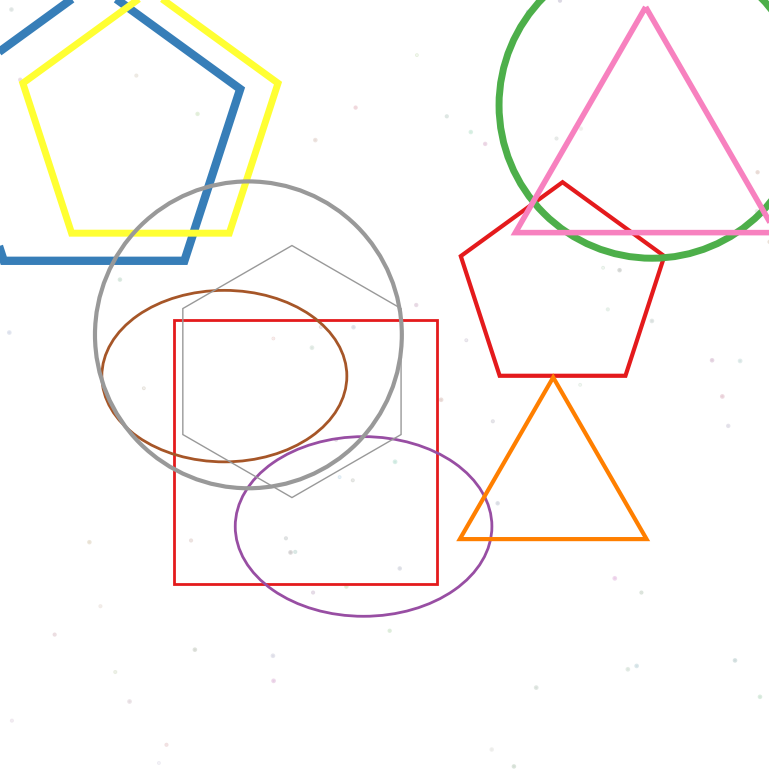[{"shape": "pentagon", "thickness": 1.5, "radius": 0.69, "center": [0.731, 0.624]}, {"shape": "square", "thickness": 1, "radius": 0.85, "center": [0.397, 0.413]}, {"shape": "pentagon", "thickness": 3, "radius": 1.0, "center": [0.122, 0.823]}, {"shape": "circle", "thickness": 2.5, "radius": 0.99, "center": [0.847, 0.863]}, {"shape": "oval", "thickness": 1, "radius": 0.83, "center": [0.472, 0.316]}, {"shape": "triangle", "thickness": 1.5, "radius": 0.7, "center": [0.718, 0.37]}, {"shape": "pentagon", "thickness": 2.5, "radius": 0.87, "center": [0.195, 0.838]}, {"shape": "oval", "thickness": 1, "radius": 0.8, "center": [0.291, 0.512]}, {"shape": "triangle", "thickness": 2, "radius": 0.98, "center": [0.839, 0.796]}, {"shape": "circle", "thickness": 1.5, "radius": 1.0, "center": [0.323, 0.565]}, {"shape": "hexagon", "thickness": 0.5, "radius": 0.82, "center": [0.379, 0.517]}]